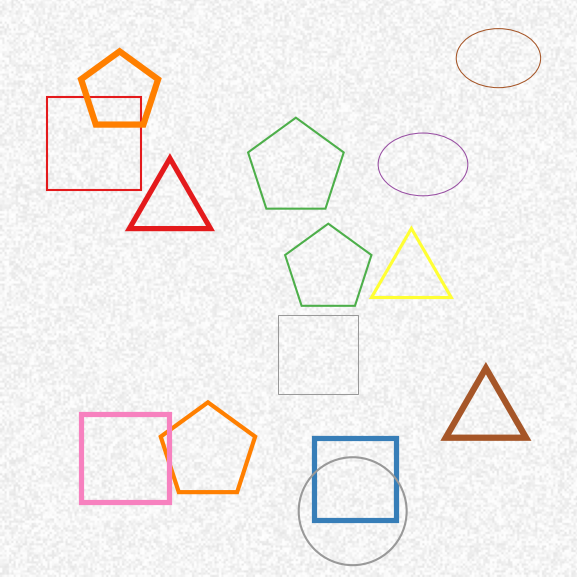[{"shape": "triangle", "thickness": 2.5, "radius": 0.41, "center": [0.294, 0.644]}, {"shape": "square", "thickness": 1, "radius": 0.41, "center": [0.163, 0.75]}, {"shape": "square", "thickness": 2.5, "radius": 0.36, "center": [0.614, 0.169]}, {"shape": "pentagon", "thickness": 1, "radius": 0.44, "center": [0.512, 0.708]}, {"shape": "pentagon", "thickness": 1, "radius": 0.39, "center": [0.568, 0.533]}, {"shape": "oval", "thickness": 0.5, "radius": 0.39, "center": [0.732, 0.714]}, {"shape": "pentagon", "thickness": 3, "radius": 0.35, "center": [0.207, 0.84]}, {"shape": "pentagon", "thickness": 2, "radius": 0.43, "center": [0.36, 0.216]}, {"shape": "triangle", "thickness": 1.5, "radius": 0.4, "center": [0.712, 0.524]}, {"shape": "oval", "thickness": 0.5, "radius": 0.37, "center": [0.863, 0.898]}, {"shape": "triangle", "thickness": 3, "radius": 0.4, "center": [0.841, 0.281]}, {"shape": "square", "thickness": 2.5, "radius": 0.38, "center": [0.217, 0.206]}, {"shape": "square", "thickness": 0.5, "radius": 0.34, "center": [0.551, 0.386]}, {"shape": "circle", "thickness": 1, "radius": 0.47, "center": [0.611, 0.114]}]